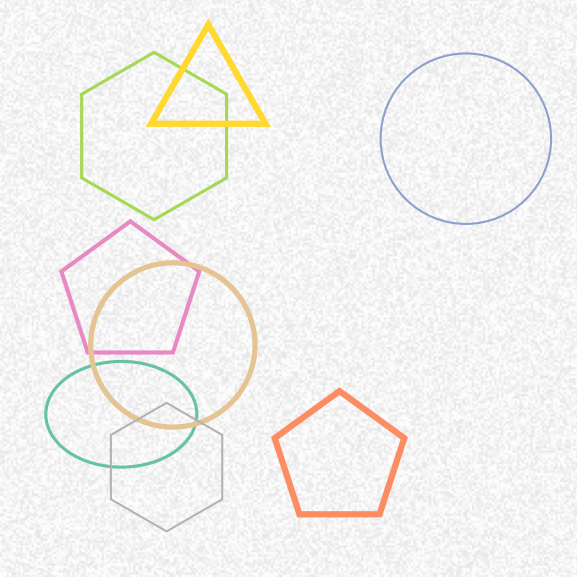[{"shape": "oval", "thickness": 1.5, "radius": 0.65, "center": [0.21, 0.282]}, {"shape": "pentagon", "thickness": 3, "radius": 0.59, "center": [0.588, 0.204]}, {"shape": "circle", "thickness": 1, "radius": 0.74, "center": [0.807, 0.759]}, {"shape": "pentagon", "thickness": 2, "radius": 0.63, "center": [0.226, 0.49]}, {"shape": "hexagon", "thickness": 1.5, "radius": 0.72, "center": [0.267, 0.764]}, {"shape": "triangle", "thickness": 3, "radius": 0.57, "center": [0.361, 0.842]}, {"shape": "circle", "thickness": 2.5, "radius": 0.71, "center": [0.299, 0.402]}, {"shape": "hexagon", "thickness": 1, "radius": 0.56, "center": [0.288, 0.19]}]